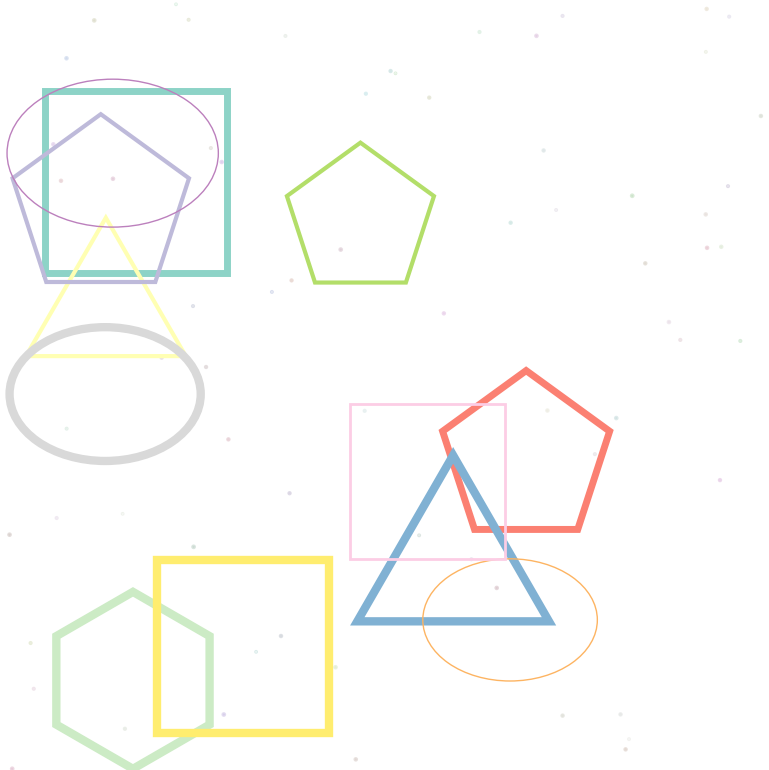[{"shape": "square", "thickness": 2.5, "radius": 0.59, "center": [0.176, 0.763]}, {"shape": "triangle", "thickness": 1.5, "radius": 0.6, "center": [0.137, 0.597]}, {"shape": "pentagon", "thickness": 1.5, "radius": 0.6, "center": [0.131, 0.731]}, {"shape": "pentagon", "thickness": 2.5, "radius": 0.57, "center": [0.683, 0.405]}, {"shape": "triangle", "thickness": 3, "radius": 0.72, "center": [0.588, 0.265]}, {"shape": "oval", "thickness": 0.5, "radius": 0.57, "center": [0.662, 0.195]}, {"shape": "pentagon", "thickness": 1.5, "radius": 0.5, "center": [0.468, 0.714]}, {"shape": "square", "thickness": 1, "radius": 0.5, "center": [0.555, 0.375]}, {"shape": "oval", "thickness": 3, "radius": 0.62, "center": [0.137, 0.488]}, {"shape": "oval", "thickness": 0.5, "radius": 0.69, "center": [0.146, 0.801]}, {"shape": "hexagon", "thickness": 3, "radius": 0.57, "center": [0.173, 0.116]}, {"shape": "square", "thickness": 3, "radius": 0.56, "center": [0.315, 0.16]}]